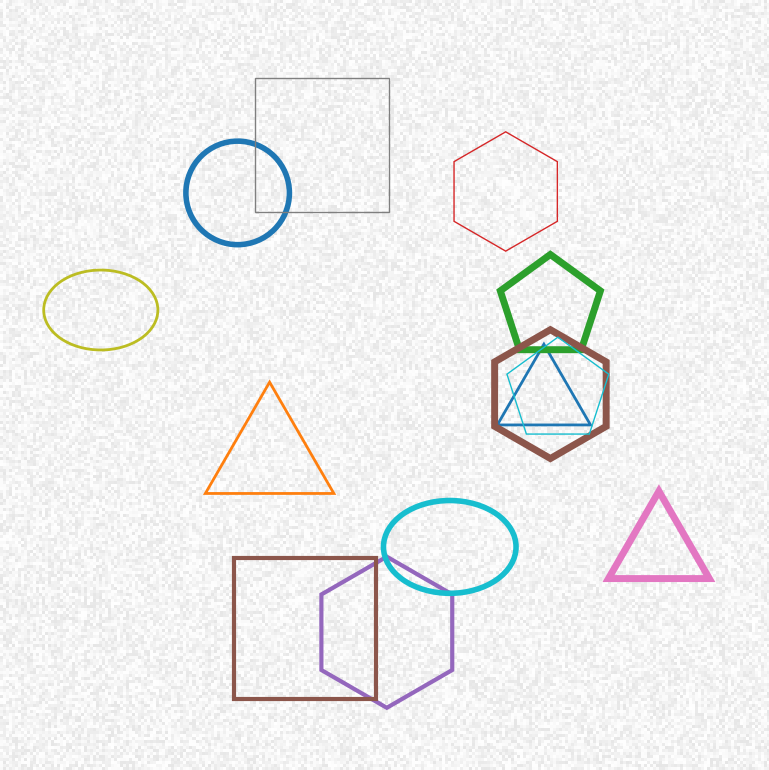[{"shape": "circle", "thickness": 2, "radius": 0.34, "center": [0.309, 0.749]}, {"shape": "triangle", "thickness": 1, "radius": 0.35, "center": [0.706, 0.483]}, {"shape": "triangle", "thickness": 1, "radius": 0.48, "center": [0.35, 0.407]}, {"shape": "pentagon", "thickness": 2.5, "radius": 0.34, "center": [0.715, 0.601]}, {"shape": "hexagon", "thickness": 0.5, "radius": 0.39, "center": [0.657, 0.751]}, {"shape": "hexagon", "thickness": 1.5, "radius": 0.49, "center": [0.502, 0.179]}, {"shape": "hexagon", "thickness": 2.5, "radius": 0.42, "center": [0.715, 0.488]}, {"shape": "square", "thickness": 1.5, "radius": 0.46, "center": [0.396, 0.183]}, {"shape": "triangle", "thickness": 2.5, "radius": 0.38, "center": [0.856, 0.286]}, {"shape": "square", "thickness": 0.5, "radius": 0.44, "center": [0.418, 0.812]}, {"shape": "oval", "thickness": 1, "radius": 0.37, "center": [0.131, 0.597]}, {"shape": "oval", "thickness": 2, "radius": 0.43, "center": [0.584, 0.29]}, {"shape": "pentagon", "thickness": 0.5, "radius": 0.35, "center": [0.724, 0.493]}]